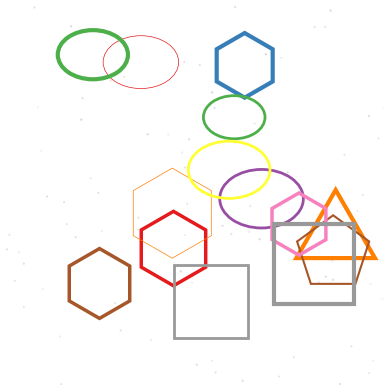[{"shape": "hexagon", "thickness": 2.5, "radius": 0.48, "center": [0.451, 0.354]}, {"shape": "oval", "thickness": 0.5, "radius": 0.49, "center": [0.366, 0.839]}, {"shape": "hexagon", "thickness": 3, "radius": 0.42, "center": [0.636, 0.83]}, {"shape": "oval", "thickness": 3, "radius": 0.46, "center": [0.241, 0.858]}, {"shape": "oval", "thickness": 2, "radius": 0.4, "center": [0.608, 0.695]}, {"shape": "oval", "thickness": 2, "radius": 0.54, "center": [0.679, 0.484]}, {"shape": "hexagon", "thickness": 0.5, "radius": 0.59, "center": [0.447, 0.446]}, {"shape": "triangle", "thickness": 3, "radius": 0.59, "center": [0.872, 0.389]}, {"shape": "oval", "thickness": 2, "radius": 0.53, "center": [0.595, 0.559]}, {"shape": "pentagon", "thickness": 1.5, "radius": 0.49, "center": [0.865, 0.342]}, {"shape": "hexagon", "thickness": 2.5, "radius": 0.45, "center": [0.258, 0.264]}, {"shape": "hexagon", "thickness": 2.5, "radius": 0.4, "center": [0.777, 0.418]}, {"shape": "square", "thickness": 3, "radius": 0.52, "center": [0.817, 0.314]}, {"shape": "square", "thickness": 2, "radius": 0.48, "center": [0.548, 0.217]}]